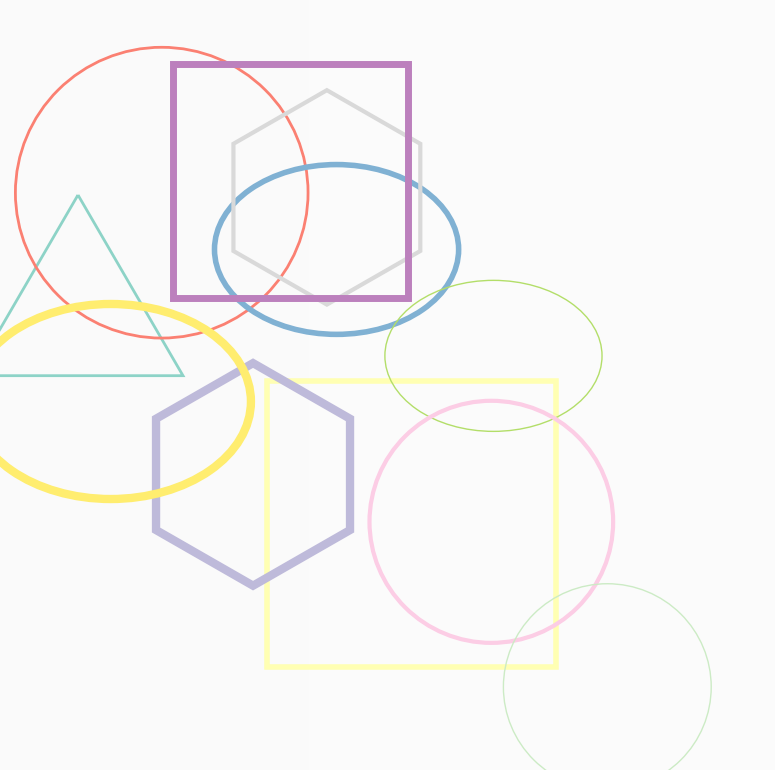[{"shape": "triangle", "thickness": 1, "radius": 0.78, "center": [0.101, 0.59]}, {"shape": "square", "thickness": 2, "radius": 0.93, "center": [0.531, 0.32]}, {"shape": "hexagon", "thickness": 3, "radius": 0.72, "center": [0.326, 0.384]}, {"shape": "circle", "thickness": 1, "radius": 0.94, "center": [0.209, 0.75]}, {"shape": "oval", "thickness": 2, "radius": 0.79, "center": [0.434, 0.676]}, {"shape": "oval", "thickness": 0.5, "radius": 0.7, "center": [0.637, 0.538]}, {"shape": "circle", "thickness": 1.5, "radius": 0.79, "center": [0.634, 0.322]}, {"shape": "hexagon", "thickness": 1.5, "radius": 0.7, "center": [0.422, 0.744]}, {"shape": "square", "thickness": 2.5, "radius": 0.76, "center": [0.375, 0.765]}, {"shape": "circle", "thickness": 0.5, "radius": 0.67, "center": [0.784, 0.108]}, {"shape": "oval", "thickness": 3, "radius": 0.9, "center": [0.143, 0.479]}]